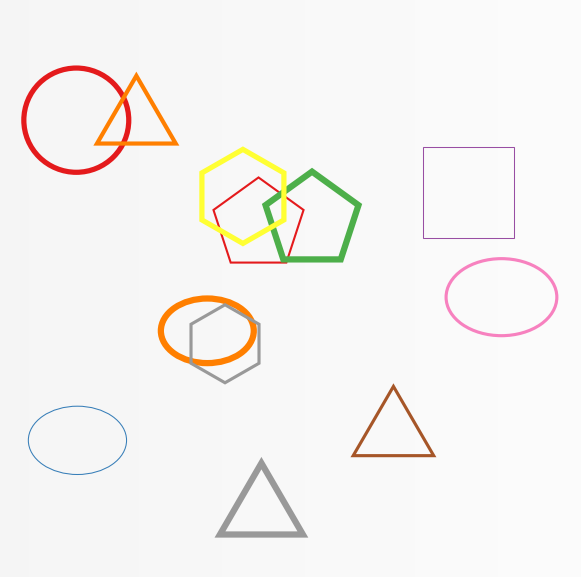[{"shape": "circle", "thickness": 2.5, "radius": 0.45, "center": [0.131, 0.791]}, {"shape": "pentagon", "thickness": 1, "radius": 0.41, "center": [0.445, 0.61]}, {"shape": "oval", "thickness": 0.5, "radius": 0.42, "center": [0.133, 0.237]}, {"shape": "pentagon", "thickness": 3, "radius": 0.42, "center": [0.537, 0.618]}, {"shape": "square", "thickness": 0.5, "radius": 0.39, "center": [0.806, 0.665]}, {"shape": "triangle", "thickness": 2, "radius": 0.39, "center": [0.235, 0.79]}, {"shape": "oval", "thickness": 3, "radius": 0.4, "center": [0.357, 0.426]}, {"shape": "hexagon", "thickness": 2.5, "radius": 0.41, "center": [0.418, 0.659]}, {"shape": "triangle", "thickness": 1.5, "radius": 0.4, "center": [0.677, 0.25]}, {"shape": "oval", "thickness": 1.5, "radius": 0.48, "center": [0.863, 0.485]}, {"shape": "hexagon", "thickness": 1.5, "radius": 0.34, "center": [0.387, 0.404]}, {"shape": "triangle", "thickness": 3, "radius": 0.41, "center": [0.45, 0.115]}]